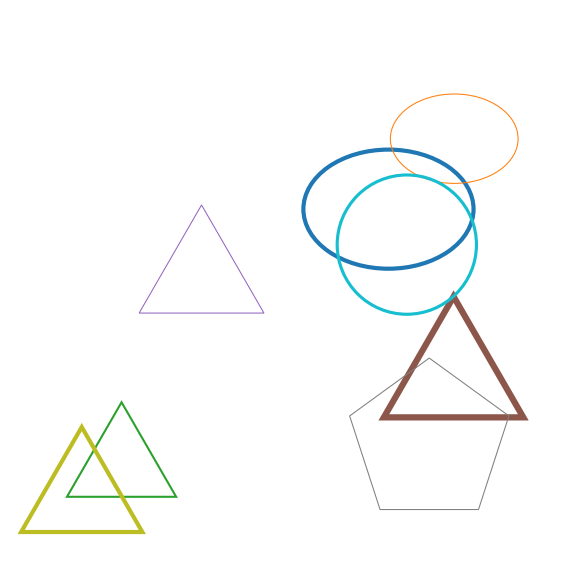[{"shape": "oval", "thickness": 2, "radius": 0.74, "center": [0.673, 0.637]}, {"shape": "oval", "thickness": 0.5, "radius": 0.55, "center": [0.787, 0.759]}, {"shape": "triangle", "thickness": 1, "radius": 0.55, "center": [0.21, 0.193]}, {"shape": "triangle", "thickness": 0.5, "radius": 0.62, "center": [0.349, 0.519]}, {"shape": "triangle", "thickness": 3, "radius": 0.7, "center": [0.785, 0.346]}, {"shape": "pentagon", "thickness": 0.5, "radius": 0.72, "center": [0.743, 0.234]}, {"shape": "triangle", "thickness": 2, "radius": 0.61, "center": [0.142, 0.138]}, {"shape": "circle", "thickness": 1.5, "radius": 0.6, "center": [0.704, 0.576]}]